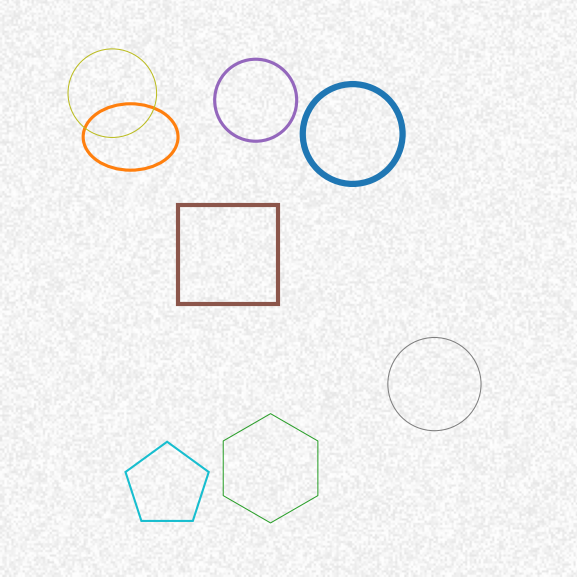[{"shape": "circle", "thickness": 3, "radius": 0.43, "center": [0.611, 0.767]}, {"shape": "oval", "thickness": 1.5, "radius": 0.41, "center": [0.226, 0.762]}, {"shape": "hexagon", "thickness": 0.5, "radius": 0.47, "center": [0.468, 0.188]}, {"shape": "circle", "thickness": 1.5, "radius": 0.35, "center": [0.443, 0.826]}, {"shape": "square", "thickness": 2, "radius": 0.43, "center": [0.395, 0.558]}, {"shape": "circle", "thickness": 0.5, "radius": 0.4, "center": [0.752, 0.334]}, {"shape": "circle", "thickness": 0.5, "radius": 0.38, "center": [0.194, 0.838]}, {"shape": "pentagon", "thickness": 1, "radius": 0.38, "center": [0.289, 0.158]}]